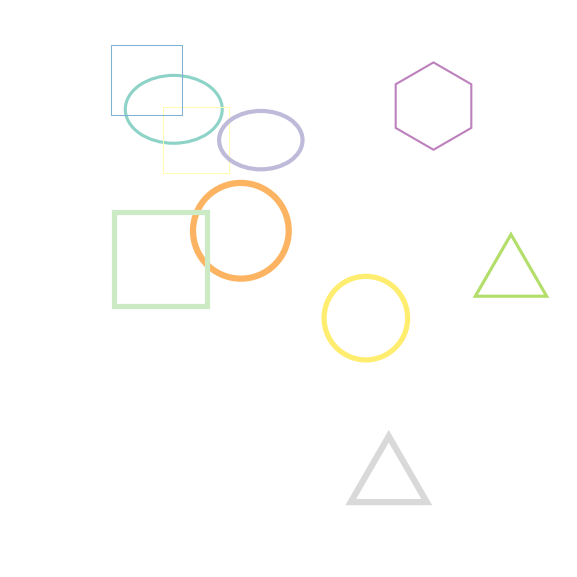[{"shape": "oval", "thickness": 1.5, "radius": 0.42, "center": [0.301, 0.81]}, {"shape": "square", "thickness": 0.5, "radius": 0.29, "center": [0.339, 0.757]}, {"shape": "oval", "thickness": 2, "radius": 0.36, "center": [0.452, 0.756]}, {"shape": "square", "thickness": 0.5, "radius": 0.31, "center": [0.254, 0.861]}, {"shape": "circle", "thickness": 3, "radius": 0.41, "center": [0.417, 0.6]}, {"shape": "triangle", "thickness": 1.5, "radius": 0.36, "center": [0.885, 0.522]}, {"shape": "triangle", "thickness": 3, "radius": 0.38, "center": [0.673, 0.168]}, {"shape": "hexagon", "thickness": 1, "radius": 0.38, "center": [0.751, 0.815]}, {"shape": "square", "thickness": 2.5, "radius": 0.4, "center": [0.278, 0.551]}, {"shape": "circle", "thickness": 2.5, "radius": 0.36, "center": [0.634, 0.448]}]